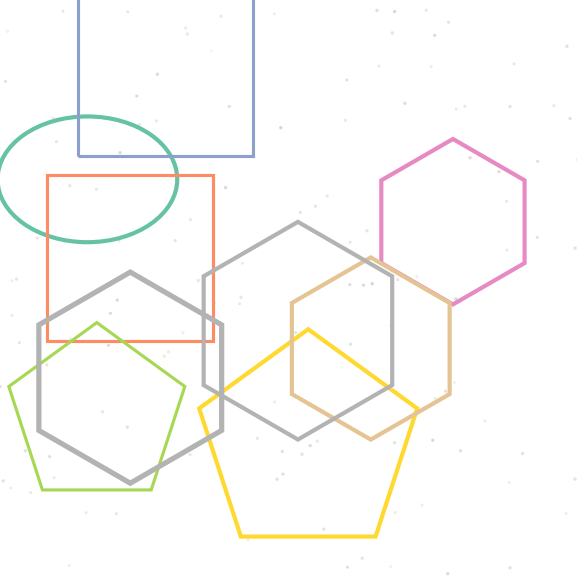[{"shape": "oval", "thickness": 2, "radius": 0.78, "center": [0.151, 0.689]}, {"shape": "square", "thickness": 1.5, "radius": 0.72, "center": [0.226, 0.553]}, {"shape": "square", "thickness": 1.5, "radius": 0.76, "center": [0.286, 0.882]}, {"shape": "hexagon", "thickness": 2, "radius": 0.72, "center": [0.784, 0.615]}, {"shape": "pentagon", "thickness": 1.5, "radius": 0.8, "center": [0.168, 0.28]}, {"shape": "pentagon", "thickness": 2, "radius": 0.99, "center": [0.534, 0.231]}, {"shape": "hexagon", "thickness": 2, "radius": 0.79, "center": [0.642, 0.396]}, {"shape": "hexagon", "thickness": 2.5, "radius": 0.91, "center": [0.226, 0.345]}, {"shape": "hexagon", "thickness": 2, "radius": 0.94, "center": [0.516, 0.426]}]